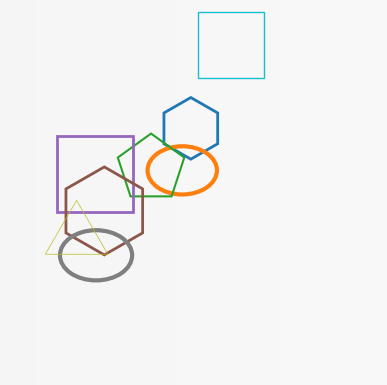[{"shape": "hexagon", "thickness": 2, "radius": 0.4, "center": [0.492, 0.667]}, {"shape": "oval", "thickness": 3, "radius": 0.45, "center": [0.47, 0.557]}, {"shape": "pentagon", "thickness": 1.5, "radius": 0.45, "center": [0.39, 0.563]}, {"shape": "square", "thickness": 2, "radius": 0.49, "center": [0.244, 0.548]}, {"shape": "hexagon", "thickness": 2, "radius": 0.57, "center": [0.269, 0.452]}, {"shape": "oval", "thickness": 3, "radius": 0.47, "center": [0.248, 0.337]}, {"shape": "triangle", "thickness": 0.5, "radius": 0.47, "center": [0.198, 0.386]}, {"shape": "square", "thickness": 1, "radius": 0.42, "center": [0.596, 0.883]}]